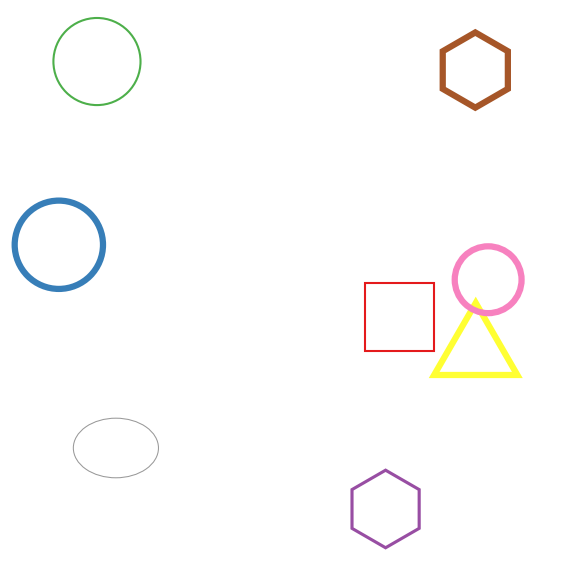[{"shape": "square", "thickness": 1, "radius": 0.3, "center": [0.692, 0.45]}, {"shape": "circle", "thickness": 3, "radius": 0.38, "center": [0.102, 0.575]}, {"shape": "circle", "thickness": 1, "radius": 0.38, "center": [0.168, 0.893]}, {"shape": "hexagon", "thickness": 1.5, "radius": 0.34, "center": [0.668, 0.118]}, {"shape": "triangle", "thickness": 3, "radius": 0.42, "center": [0.824, 0.391]}, {"shape": "hexagon", "thickness": 3, "radius": 0.33, "center": [0.823, 0.878]}, {"shape": "circle", "thickness": 3, "radius": 0.29, "center": [0.845, 0.515]}, {"shape": "oval", "thickness": 0.5, "radius": 0.37, "center": [0.201, 0.223]}]